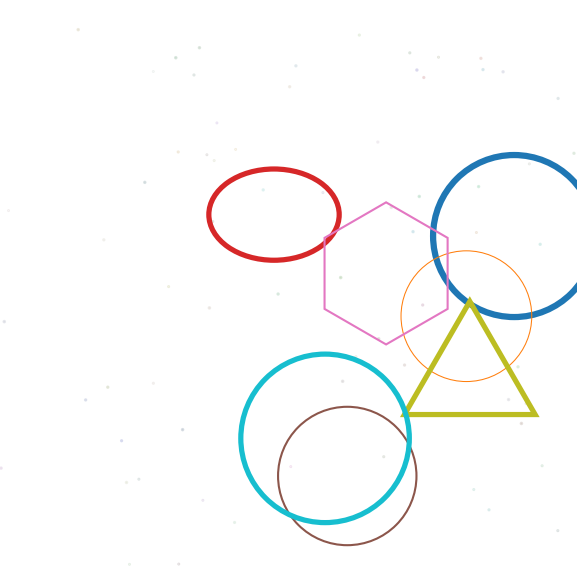[{"shape": "circle", "thickness": 3, "radius": 0.7, "center": [0.89, 0.59]}, {"shape": "circle", "thickness": 0.5, "radius": 0.57, "center": [0.808, 0.452]}, {"shape": "oval", "thickness": 2.5, "radius": 0.56, "center": [0.474, 0.627]}, {"shape": "circle", "thickness": 1, "radius": 0.6, "center": [0.601, 0.175]}, {"shape": "hexagon", "thickness": 1, "radius": 0.62, "center": [0.669, 0.526]}, {"shape": "triangle", "thickness": 2.5, "radius": 0.65, "center": [0.814, 0.347]}, {"shape": "circle", "thickness": 2.5, "radius": 0.73, "center": [0.563, 0.24]}]